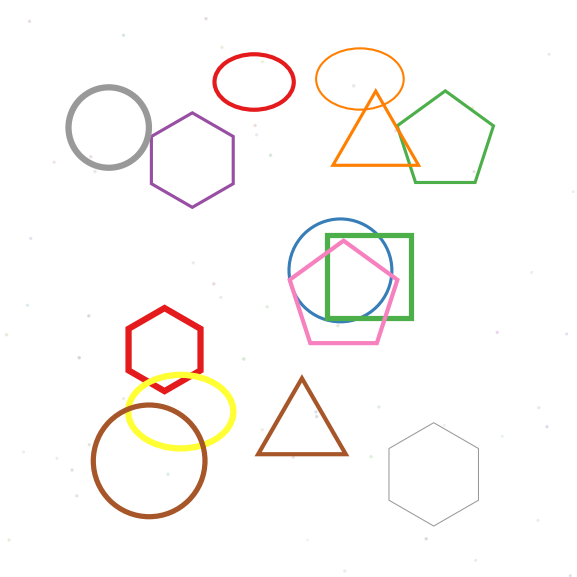[{"shape": "oval", "thickness": 2, "radius": 0.34, "center": [0.44, 0.857]}, {"shape": "hexagon", "thickness": 3, "radius": 0.36, "center": [0.285, 0.394]}, {"shape": "circle", "thickness": 1.5, "radius": 0.45, "center": [0.589, 0.531]}, {"shape": "square", "thickness": 2.5, "radius": 0.36, "center": [0.639, 0.52]}, {"shape": "pentagon", "thickness": 1.5, "radius": 0.44, "center": [0.771, 0.754]}, {"shape": "hexagon", "thickness": 1.5, "radius": 0.41, "center": [0.333, 0.722]}, {"shape": "oval", "thickness": 1, "radius": 0.38, "center": [0.623, 0.862]}, {"shape": "triangle", "thickness": 1.5, "radius": 0.43, "center": [0.651, 0.756]}, {"shape": "oval", "thickness": 3, "radius": 0.46, "center": [0.313, 0.286]}, {"shape": "circle", "thickness": 2.5, "radius": 0.48, "center": [0.258, 0.201]}, {"shape": "triangle", "thickness": 2, "radius": 0.44, "center": [0.523, 0.256]}, {"shape": "pentagon", "thickness": 2, "radius": 0.49, "center": [0.595, 0.484]}, {"shape": "hexagon", "thickness": 0.5, "radius": 0.45, "center": [0.751, 0.178]}, {"shape": "circle", "thickness": 3, "radius": 0.35, "center": [0.188, 0.778]}]